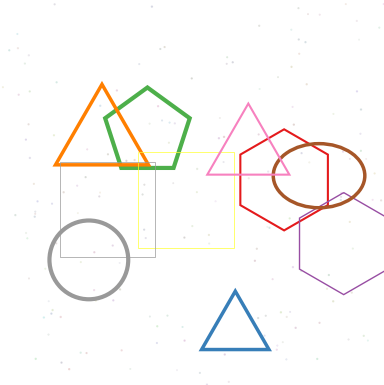[{"shape": "hexagon", "thickness": 1.5, "radius": 0.66, "center": [0.738, 0.533]}, {"shape": "triangle", "thickness": 2.5, "radius": 0.51, "center": [0.611, 0.143]}, {"shape": "pentagon", "thickness": 3, "radius": 0.58, "center": [0.383, 0.657]}, {"shape": "hexagon", "thickness": 1, "radius": 0.66, "center": [0.893, 0.367]}, {"shape": "triangle", "thickness": 2.5, "radius": 0.7, "center": [0.265, 0.642]}, {"shape": "square", "thickness": 0.5, "radius": 0.62, "center": [0.483, 0.481]}, {"shape": "oval", "thickness": 2.5, "radius": 0.59, "center": [0.829, 0.544]}, {"shape": "triangle", "thickness": 1.5, "radius": 0.62, "center": [0.645, 0.608]}, {"shape": "circle", "thickness": 3, "radius": 0.51, "center": [0.231, 0.325]}, {"shape": "square", "thickness": 0.5, "radius": 0.61, "center": [0.279, 0.455]}]